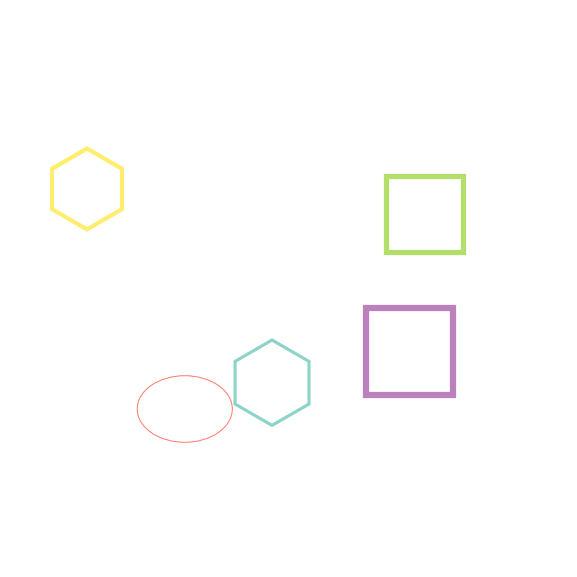[{"shape": "hexagon", "thickness": 1.5, "radius": 0.37, "center": [0.471, 0.336]}, {"shape": "oval", "thickness": 0.5, "radius": 0.41, "center": [0.32, 0.291]}, {"shape": "square", "thickness": 2.5, "radius": 0.33, "center": [0.735, 0.629]}, {"shape": "square", "thickness": 3, "radius": 0.38, "center": [0.71, 0.39]}, {"shape": "hexagon", "thickness": 2, "radius": 0.35, "center": [0.151, 0.672]}]